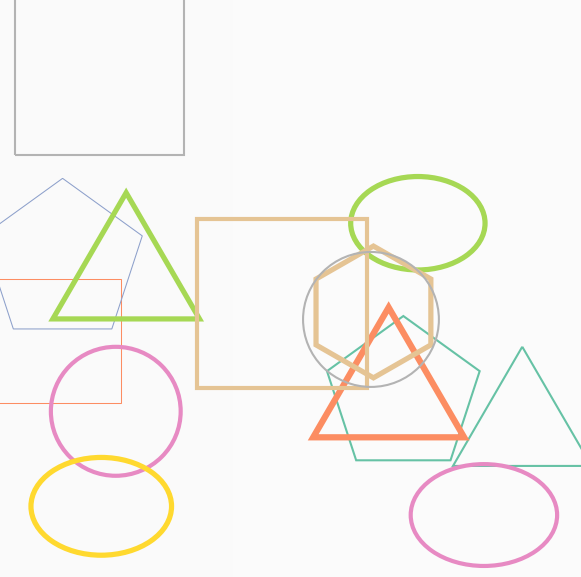[{"shape": "triangle", "thickness": 1, "radius": 0.69, "center": [0.898, 0.261]}, {"shape": "pentagon", "thickness": 1, "radius": 0.69, "center": [0.694, 0.314]}, {"shape": "triangle", "thickness": 3, "radius": 0.75, "center": [0.669, 0.317]}, {"shape": "square", "thickness": 0.5, "radius": 0.54, "center": [0.1, 0.409]}, {"shape": "pentagon", "thickness": 0.5, "radius": 0.72, "center": [0.108, 0.546]}, {"shape": "oval", "thickness": 2, "radius": 0.63, "center": [0.833, 0.107]}, {"shape": "circle", "thickness": 2, "radius": 0.56, "center": [0.199, 0.287]}, {"shape": "triangle", "thickness": 2.5, "radius": 0.73, "center": [0.217, 0.52]}, {"shape": "oval", "thickness": 2.5, "radius": 0.58, "center": [0.719, 0.613]}, {"shape": "oval", "thickness": 2.5, "radius": 0.6, "center": [0.174, 0.122]}, {"shape": "square", "thickness": 2, "radius": 0.73, "center": [0.486, 0.474]}, {"shape": "hexagon", "thickness": 2.5, "radius": 0.57, "center": [0.642, 0.459]}, {"shape": "square", "thickness": 1, "radius": 0.73, "center": [0.172, 0.877]}, {"shape": "circle", "thickness": 1, "radius": 0.58, "center": [0.638, 0.446]}]